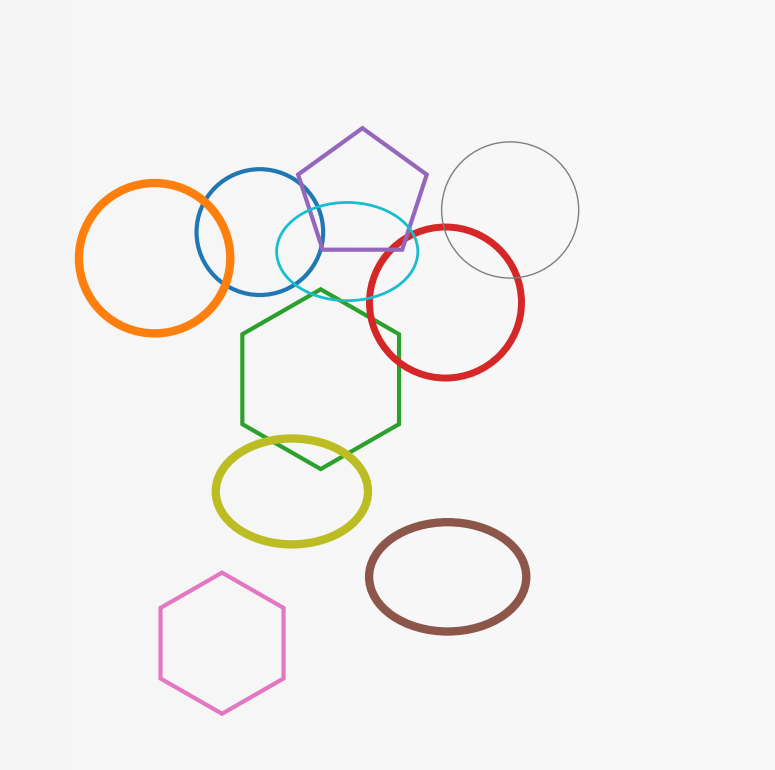[{"shape": "circle", "thickness": 1.5, "radius": 0.41, "center": [0.335, 0.699]}, {"shape": "circle", "thickness": 3, "radius": 0.49, "center": [0.199, 0.665]}, {"shape": "hexagon", "thickness": 1.5, "radius": 0.58, "center": [0.414, 0.508]}, {"shape": "circle", "thickness": 2.5, "radius": 0.49, "center": [0.575, 0.607]}, {"shape": "pentagon", "thickness": 1.5, "radius": 0.44, "center": [0.468, 0.746]}, {"shape": "oval", "thickness": 3, "radius": 0.51, "center": [0.578, 0.251]}, {"shape": "hexagon", "thickness": 1.5, "radius": 0.46, "center": [0.286, 0.165]}, {"shape": "circle", "thickness": 0.5, "radius": 0.44, "center": [0.658, 0.727]}, {"shape": "oval", "thickness": 3, "radius": 0.49, "center": [0.377, 0.362]}, {"shape": "oval", "thickness": 1, "radius": 0.46, "center": [0.448, 0.673]}]